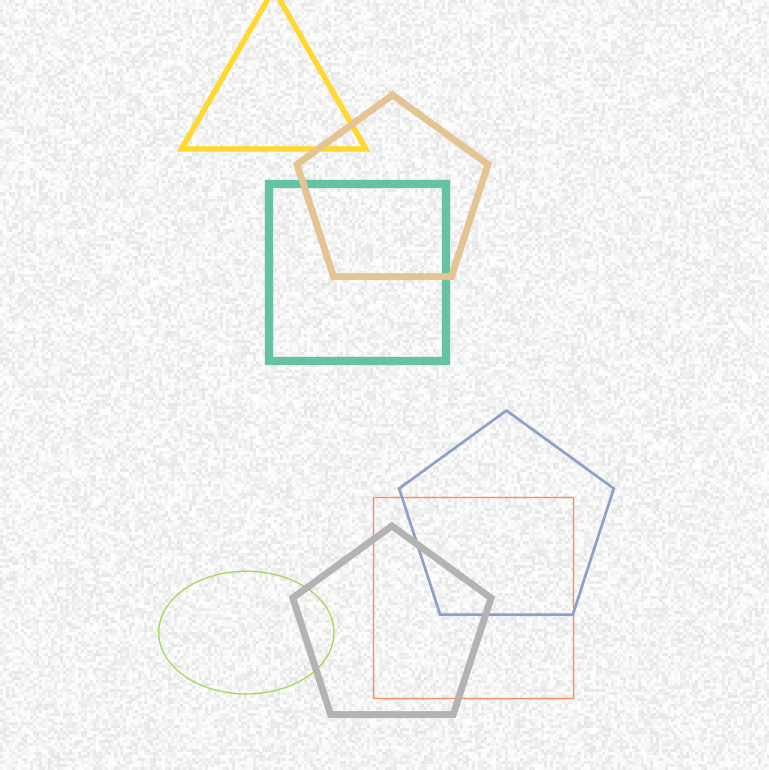[{"shape": "square", "thickness": 3, "radius": 0.57, "center": [0.464, 0.646]}, {"shape": "square", "thickness": 0.5, "radius": 0.65, "center": [0.614, 0.224]}, {"shape": "pentagon", "thickness": 1, "radius": 0.73, "center": [0.658, 0.32]}, {"shape": "oval", "thickness": 0.5, "radius": 0.57, "center": [0.32, 0.178]}, {"shape": "triangle", "thickness": 2, "radius": 0.69, "center": [0.355, 0.876]}, {"shape": "pentagon", "thickness": 2.5, "radius": 0.65, "center": [0.51, 0.746]}, {"shape": "pentagon", "thickness": 2.5, "radius": 0.68, "center": [0.509, 0.182]}]